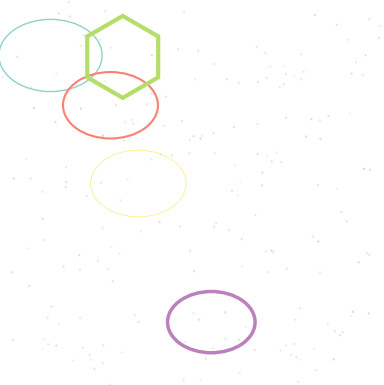[{"shape": "oval", "thickness": 1, "radius": 0.67, "center": [0.131, 0.856]}, {"shape": "oval", "thickness": 1.5, "radius": 0.62, "center": [0.287, 0.727]}, {"shape": "hexagon", "thickness": 3, "radius": 0.53, "center": [0.319, 0.852]}, {"shape": "oval", "thickness": 2.5, "radius": 0.57, "center": [0.549, 0.163]}, {"shape": "oval", "thickness": 0.5, "radius": 0.62, "center": [0.359, 0.523]}]